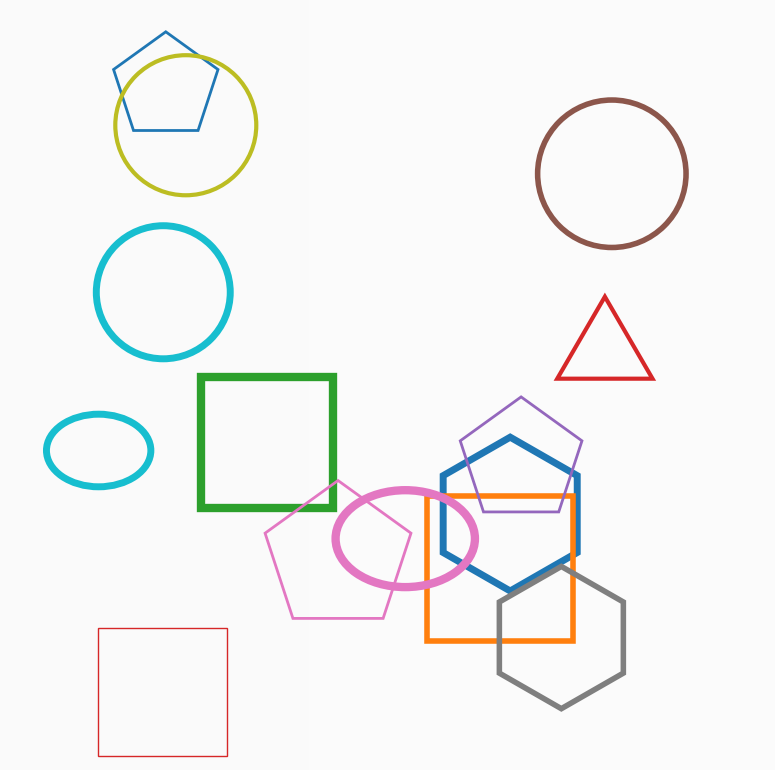[{"shape": "hexagon", "thickness": 2.5, "radius": 0.5, "center": [0.658, 0.332]}, {"shape": "pentagon", "thickness": 1, "radius": 0.35, "center": [0.214, 0.888]}, {"shape": "square", "thickness": 2, "radius": 0.47, "center": [0.645, 0.262]}, {"shape": "square", "thickness": 3, "radius": 0.43, "center": [0.344, 0.425]}, {"shape": "square", "thickness": 0.5, "radius": 0.42, "center": [0.209, 0.101]}, {"shape": "triangle", "thickness": 1.5, "radius": 0.35, "center": [0.78, 0.544]}, {"shape": "pentagon", "thickness": 1, "radius": 0.41, "center": [0.672, 0.402]}, {"shape": "circle", "thickness": 2, "radius": 0.48, "center": [0.789, 0.774]}, {"shape": "oval", "thickness": 3, "radius": 0.45, "center": [0.523, 0.3]}, {"shape": "pentagon", "thickness": 1, "radius": 0.49, "center": [0.436, 0.277]}, {"shape": "hexagon", "thickness": 2, "radius": 0.46, "center": [0.724, 0.172]}, {"shape": "circle", "thickness": 1.5, "radius": 0.45, "center": [0.24, 0.837]}, {"shape": "circle", "thickness": 2.5, "radius": 0.43, "center": [0.211, 0.62]}, {"shape": "oval", "thickness": 2.5, "radius": 0.34, "center": [0.127, 0.415]}]